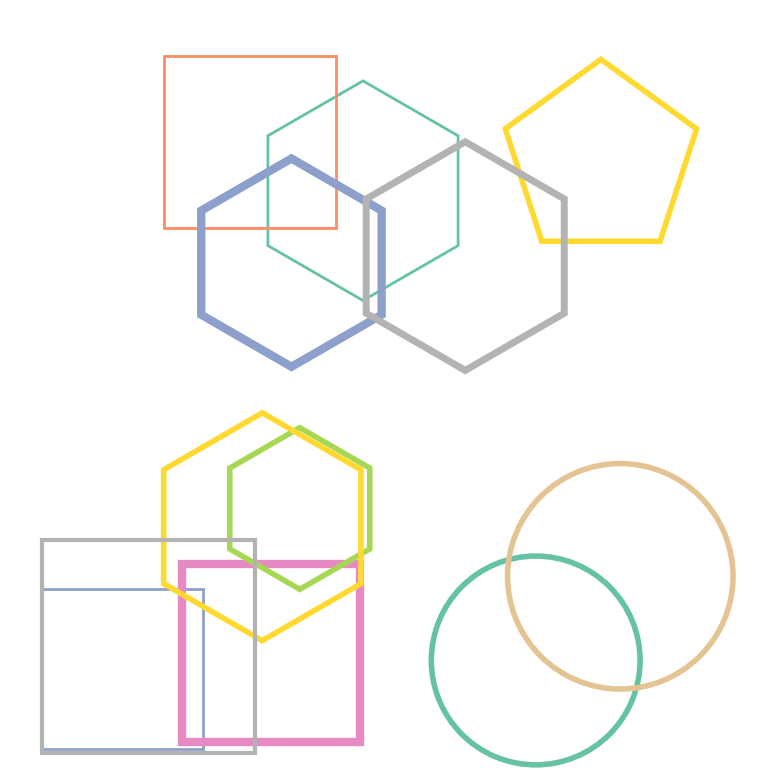[{"shape": "hexagon", "thickness": 1, "radius": 0.71, "center": [0.471, 0.752]}, {"shape": "circle", "thickness": 2, "radius": 0.68, "center": [0.696, 0.142]}, {"shape": "square", "thickness": 1, "radius": 0.56, "center": [0.324, 0.815]}, {"shape": "hexagon", "thickness": 3, "radius": 0.68, "center": [0.379, 0.659]}, {"shape": "square", "thickness": 1, "radius": 0.52, "center": [0.159, 0.131]}, {"shape": "square", "thickness": 3, "radius": 0.58, "center": [0.352, 0.152]}, {"shape": "hexagon", "thickness": 2, "radius": 0.52, "center": [0.389, 0.34]}, {"shape": "pentagon", "thickness": 2, "radius": 0.65, "center": [0.78, 0.792]}, {"shape": "hexagon", "thickness": 2, "radius": 0.74, "center": [0.341, 0.316]}, {"shape": "circle", "thickness": 2, "radius": 0.73, "center": [0.806, 0.252]}, {"shape": "hexagon", "thickness": 2.5, "radius": 0.74, "center": [0.604, 0.667]}, {"shape": "square", "thickness": 1.5, "radius": 0.69, "center": [0.193, 0.16]}]